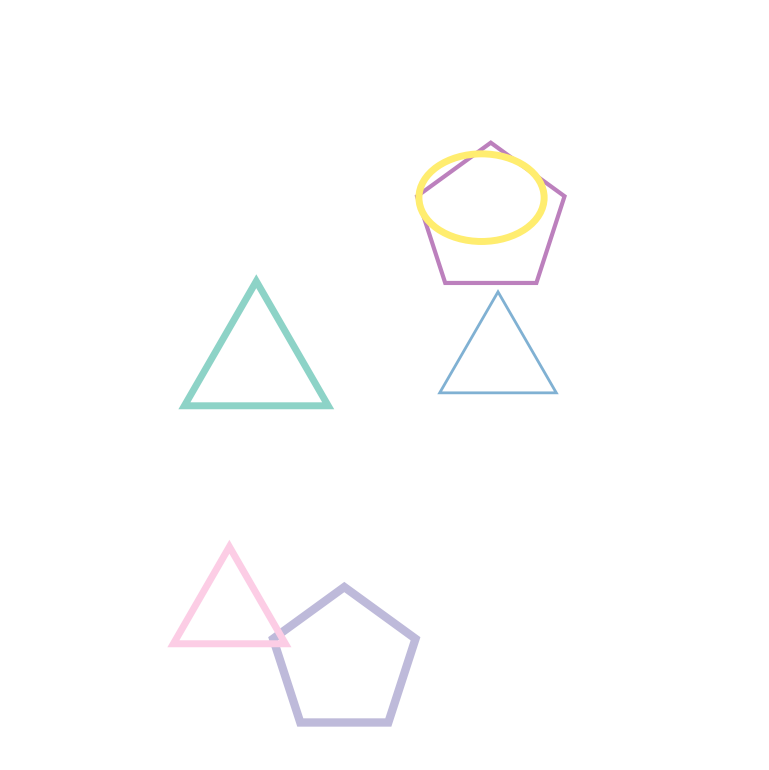[{"shape": "triangle", "thickness": 2.5, "radius": 0.54, "center": [0.333, 0.527]}, {"shape": "pentagon", "thickness": 3, "radius": 0.49, "center": [0.447, 0.14]}, {"shape": "triangle", "thickness": 1, "radius": 0.44, "center": [0.647, 0.534]}, {"shape": "triangle", "thickness": 2.5, "radius": 0.42, "center": [0.298, 0.206]}, {"shape": "pentagon", "thickness": 1.5, "radius": 0.5, "center": [0.637, 0.714]}, {"shape": "oval", "thickness": 2.5, "radius": 0.41, "center": [0.625, 0.743]}]